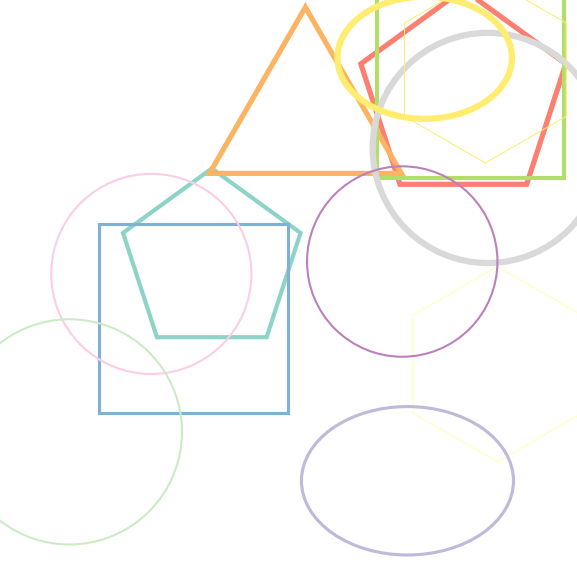[{"shape": "pentagon", "thickness": 2, "radius": 0.81, "center": [0.367, 0.546]}, {"shape": "hexagon", "thickness": 0.5, "radius": 0.85, "center": [0.861, 0.369]}, {"shape": "oval", "thickness": 1.5, "radius": 0.92, "center": [0.706, 0.167]}, {"shape": "pentagon", "thickness": 2.5, "radius": 0.93, "center": [0.802, 0.831]}, {"shape": "square", "thickness": 1.5, "radius": 0.82, "center": [0.336, 0.448]}, {"shape": "triangle", "thickness": 2.5, "radius": 0.96, "center": [0.529, 0.795]}, {"shape": "square", "thickness": 2, "radius": 0.81, "center": [0.815, 0.853]}, {"shape": "circle", "thickness": 1, "radius": 0.87, "center": [0.262, 0.525]}, {"shape": "circle", "thickness": 3, "radius": 1.0, "center": [0.845, 0.743]}, {"shape": "circle", "thickness": 1, "radius": 0.82, "center": [0.697, 0.546]}, {"shape": "circle", "thickness": 1, "radius": 0.98, "center": [0.12, 0.251]}, {"shape": "hexagon", "thickness": 0.5, "radius": 0.81, "center": [0.84, 0.879]}, {"shape": "oval", "thickness": 3, "radius": 0.76, "center": [0.735, 0.899]}]